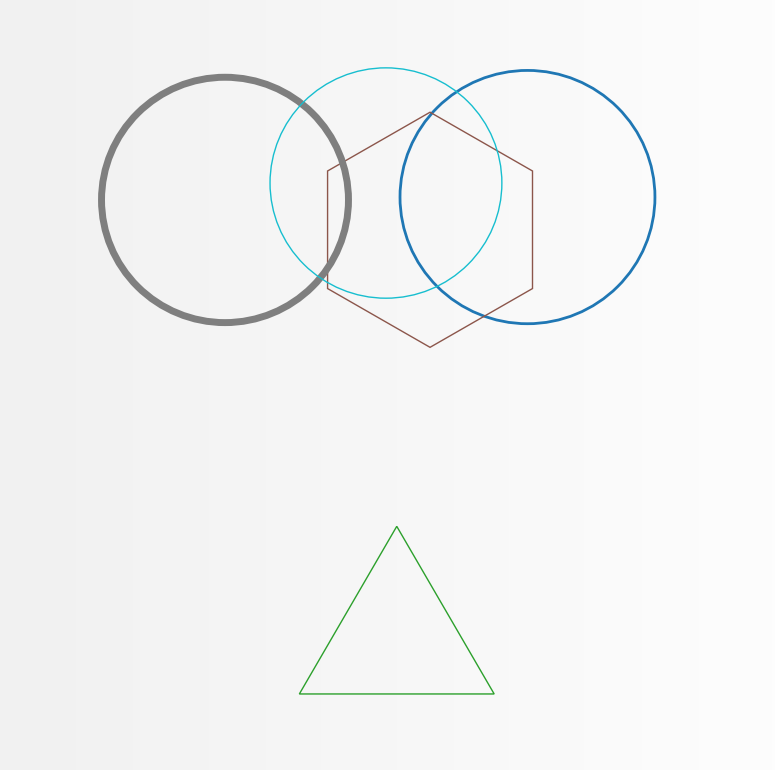[{"shape": "circle", "thickness": 1, "radius": 0.82, "center": [0.681, 0.744]}, {"shape": "triangle", "thickness": 0.5, "radius": 0.73, "center": [0.512, 0.171]}, {"shape": "hexagon", "thickness": 0.5, "radius": 0.76, "center": [0.555, 0.702]}, {"shape": "circle", "thickness": 2.5, "radius": 0.8, "center": [0.29, 0.74]}, {"shape": "circle", "thickness": 0.5, "radius": 0.75, "center": [0.498, 0.762]}]